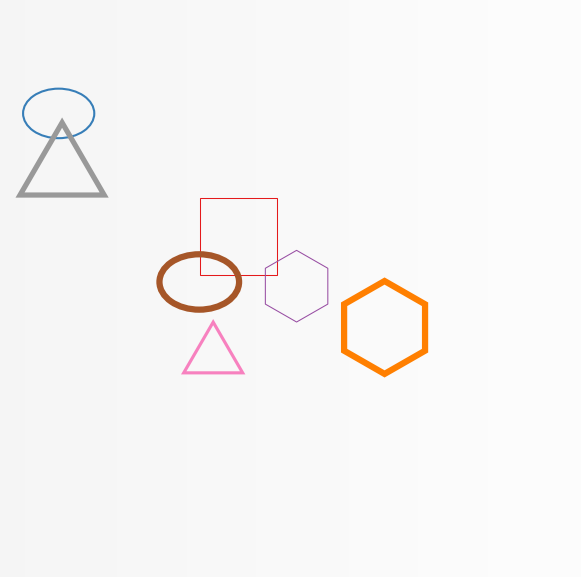[{"shape": "square", "thickness": 0.5, "radius": 0.33, "center": [0.411, 0.59]}, {"shape": "oval", "thickness": 1, "radius": 0.31, "center": [0.101, 0.803]}, {"shape": "hexagon", "thickness": 0.5, "radius": 0.31, "center": [0.51, 0.504]}, {"shape": "hexagon", "thickness": 3, "radius": 0.4, "center": [0.662, 0.432]}, {"shape": "oval", "thickness": 3, "radius": 0.34, "center": [0.343, 0.511]}, {"shape": "triangle", "thickness": 1.5, "radius": 0.29, "center": [0.367, 0.383]}, {"shape": "triangle", "thickness": 2.5, "radius": 0.42, "center": [0.107, 0.703]}]